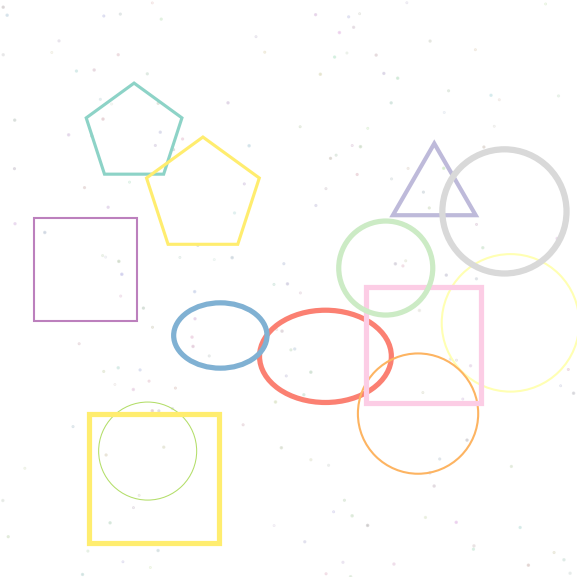[{"shape": "pentagon", "thickness": 1.5, "radius": 0.44, "center": [0.232, 0.768]}, {"shape": "circle", "thickness": 1, "radius": 0.6, "center": [0.884, 0.44]}, {"shape": "triangle", "thickness": 2, "radius": 0.41, "center": [0.752, 0.668]}, {"shape": "oval", "thickness": 2.5, "radius": 0.57, "center": [0.564, 0.382]}, {"shape": "oval", "thickness": 2.5, "radius": 0.4, "center": [0.382, 0.418]}, {"shape": "circle", "thickness": 1, "radius": 0.52, "center": [0.724, 0.283]}, {"shape": "circle", "thickness": 0.5, "radius": 0.42, "center": [0.256, 0.218]}, {"shape": "square", "thickness": 2.5, "radius": 0.5, "center": [0.733, 0.401]}, {"shape": "circle", "thickness": 3, "radius": 0.54, "center": [0.873, 0.633]}, {"shape": "square", "thickness": 1, "radius": 0.45, "center": [0.148, 0.532]}, {"shape": "circle", "thickness": 2.5, "radius": 0.41, "center": [0.668, 0.535]}, {"shape": "pentagon", "thickness": 1.5, "radius": 0.51, "center": [0.351, 0.659]}, {"shape": "square", "thickness": 2.5, "radius": 0.56, "center": [0.266, 0.171]}]